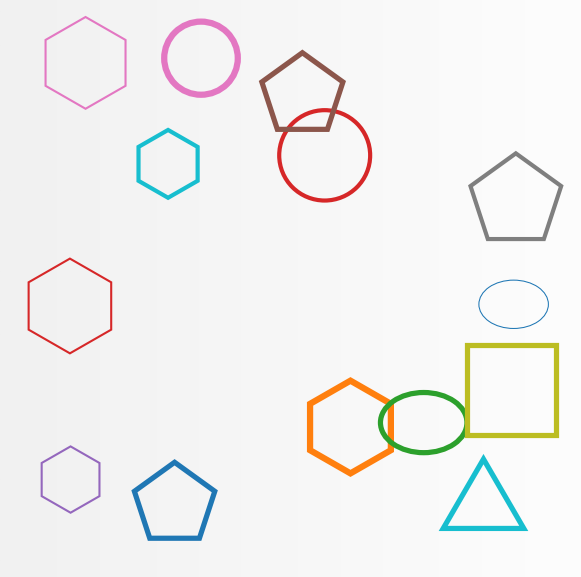[{"shape": "oval", "thickness": 0.5, "radius": 0.3, "center": [0.884, 0.472]}, {"shape": "pentagon", "thickness": 2.5, "radius": 0.36, "center": [0.3, 0.126]}, {"shape": "hexagon", "thickness": 3, "radius": 0.4, "center": [0.603, 0.26]}, {"shape": "oval", "thickness": 2.5, "radius": 0.37, "center": [0.729, 0.267]}, {"shape": "hexagon", "thickness": 1, "radius": 0.41, "center": [0.12, 0.469]}, {"shape": "circle", "thickness": 2, "radius": 0.39, "center": [0.559, 0.73]}, {"shape": "hexagon", "thickness": 1, "radius": 0.29, "center": [0.121, 0.169]}, {"shape": "pentagon", "thickness": 2.5, "radius": 0.37, "center": [0.52, 0.835]}, {"shape": "hexagon", "thickness": 1, "radius": 0.4, "center": [0.147, 0.89]}, {"shape": "circle", "thickness": 3, "radius": 0.32, "center": [0.346, 0.898]}, {"shape": "pentagon", "thickness": 2, "radius": 0.41, "center": [0.887, 0.652]}, {"shape": "square", "thickness": 2.5, "radius": 0.39, "center": [0.88, 0.324]}, {"shape": "hexagon", "thickness": 2, "radius": 0.29, "center": [0.289, 0.715]}, {"shape": "triangle", "thickness": 2.5, "radius": 0.4, "center": [0.832, 0.124]}]